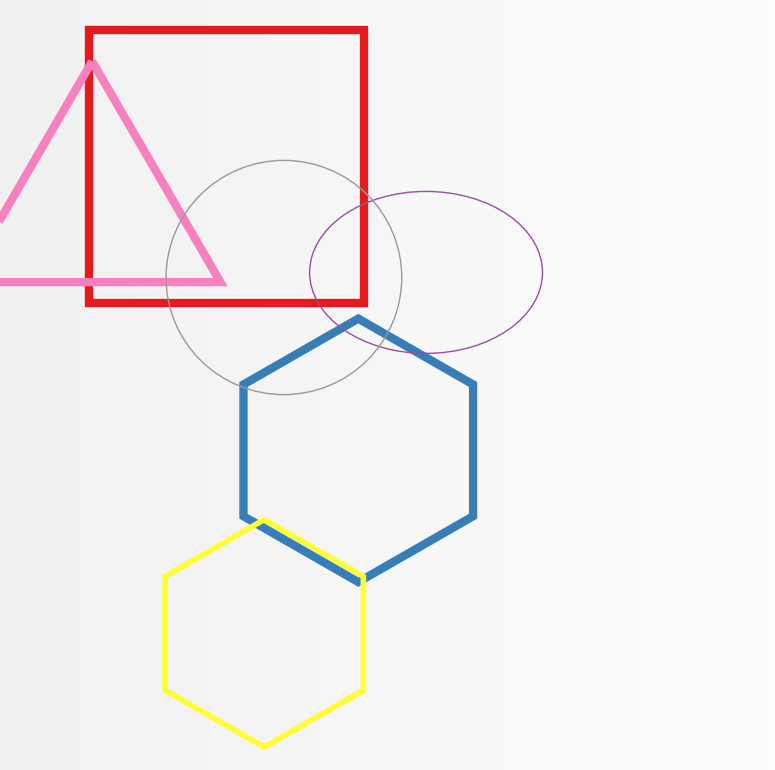[{"shape": "square", "thickness": 3, "radius": 0.89, "center": [0.292, 0.784]}, {"shape": "hexagon", "thickness": 3, "radius": 0.86, "center": [0.462, 0.415]}, {"shape": "oval", "thickness": 0.5, "radius": 0.75, "center": [0.55, 0.646]}, {"shape": "hexagon", "thickness": 2, "radius": 0.74, "center": [0.341, 0.178]}, {"shape": "triangle", "thickness": 3, "radius": 0.96, "center": [0.119, 0.729]}, {"shape": "circle", "thickness": 0.5, "radius": 0.76, "center": [0.366, 0.64]}]